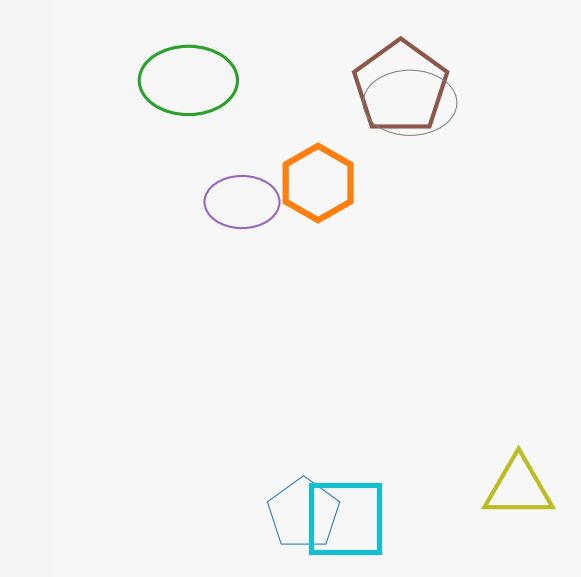[{"shape": "pentagon", "thickness": 0.5, "radius": 0.33, "center": [0.522, 0.11]}, {"shape": "hexagon", "thickness": 3, "radius": 0.32, "center": [0.547, 0.682]}, {"shape": "oval", "thickness": 1.5, "radius": 0.42, "center": [0.324, 0.86]}, {"shape": "oval", "thickness": 1, "radius": 0.32, "center": [0.416, 0.649]}, {"shape": "pentagon", "thickness": 2, "radius": 0.42, "center": [0.689, 0.848]}, {"shape": "oval", "thickness": 0.5, "radius": 0.4, "center": [0.705, 0.821]}, {"shape": "triangle", "thickness": 2, "radius": 0.34, "center": [0.892, 0.155]}, {"shape": "square", "thickness": 2.5, "radius": 0.29, "center": [0.594, 0.101]}]